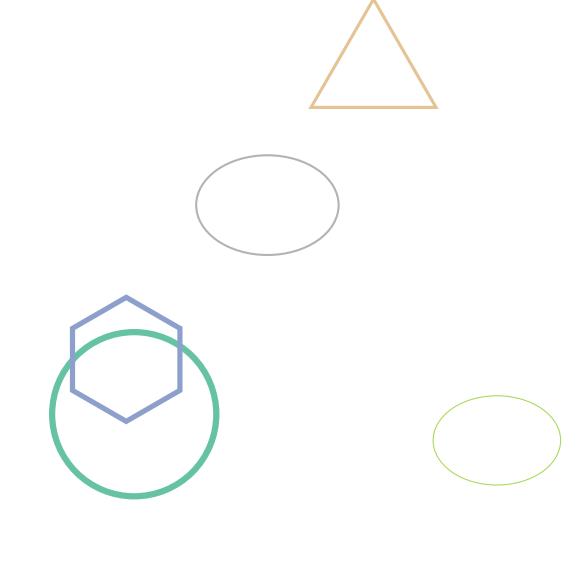[{"shape": "circle", "thickness": 3, "radius": 0.71, "center": [0.232, 0.282]}, {"shape": "hexagon", "thickness": 2.5, "radius": 0.54, "center": [0.219, 0.377]}, {"shape": "oval", "thickness": 0.5, "radius": 0.55, "center": [0.86, 0.237]}, {"shape": "triangle", "thickness": 1.5, "radius": 0.62, "center": [0.647, 0.876]}, {"shape": "oval", "thickness": 1, "radius": 0.62, "center": [0.463, 0.644]}]